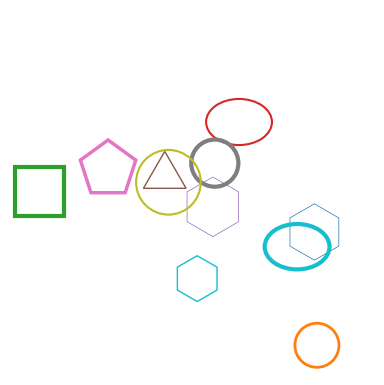[{"shape": "hexagon", "thickness": 0.5, "radius": 0.37, "center": [0.817, 0.397]}, {"shape": "circle", "thickness": 2, "radius": 0.29, "center": [0.823, 0.103]}, {"shape": "square", "thickness": 3, "radius": 0.32, "center": [0.103, 0.502]}, {"shape": "oval", "thickness": 1.5, "radius": 0.43, "center": [0.621, 0.683]}, {"shape": "hexagon", "thickness": 0.5, "radius": 0.39, "center": [0.553, 0.463]}, {"shape": "triangle", "thickness": 1, "radius": 0.32, "center": [0.428, 0.543]}, {"shape": "pentagon", "thickness": 2.5, "radius": 0.38, "center": [0.281, 0.561]}, {"shape": "circle", "thickness": 3, "radius": 0.31, "center": [0.558, 0.576]}, {"shape": "circle", "thickness": 1.5, "radius": 0.42, "center": [0.438, 0.527]}, {"shape": "oval", "thickness": 3, "radius": 0.42, "center": [0.772, 0.359]}, {"shape": "hexagon", "thickness": 1, "radius": 0.3, "center": [0.512, 0.276]}]